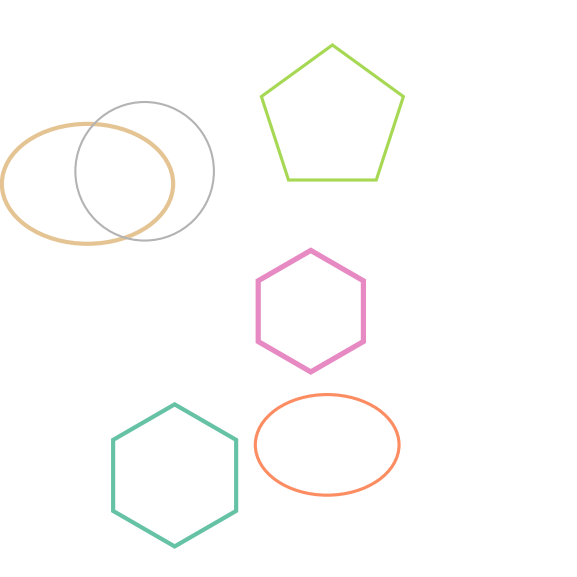[{"shape": "hexagon", "thickness": 2, "radius": 0.61, "center": [0.302, 0.176]}, {"shape": "oval", "thickness": 1.5, "radius": 0.62, "center": [0.567, 0.229]}, {"shape": "hexagon", "thickness": 2.5, "radius": 0.53, "center": [0.538, 0.46]}, {"shape": "pentagon", "thickness": 1.5, "radius": 0.65, "center": [0.576, 0.792]}, {"shape": "oval", "thickness": 2, "radius": 0.74, "center": [0.152, 0.681]}, {"shape": "circle", "thickness": 1, "radius": 0.6, "center": [0.25, 0.703]}]